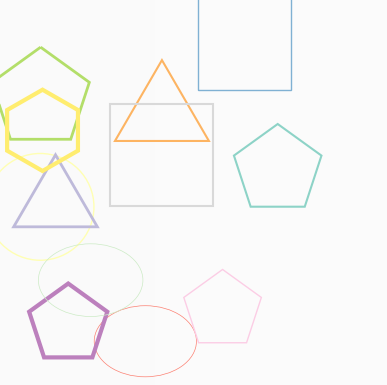[{"shape": "pentagon", "thickness": 1.5, "radius": 0.59, "center": [0.717, 0.559]}, {"shape": "circle", "thickness": 1, "radius": 0.69, "center": [0.104, 0.463]}, {"shape": "triangle", "thickness": 2, "radius": 0.62, "center": [0.143, 0.473]}, {"shape": "oval", "thickness": 0.5, "radius": 0.66, "center": [0.375, 0.114]}, {"shape": "square", "thickness": 1, "radius": 0.6, "center": [0.631, 0.888]}, {"shape": "triangle", "thickness": 1.5, "radius": 0.7, "center": [0.418, 0.704]}, {"shape": "pentagon", "thickness": 2, "radius": 0.66, "center": [0.105, 0.745]}, {"shape": "pentagon", "thickness": 1, "radius": 0.53, "center": [0.574, 0.195]}, {"shape": "square", "thickness": 1.5, "radius": 0.66, "center": [0.417, 0.597]}, {"shape": "pentagon", "thickness": 3, "radius": 0.53, "center": [0.176, 0.157]}, {"shape": "oval", "thickness": 0.5, "radius": 0.67, "center": [0.234, 0.272]}, {"shape": "hexagon", "thickness": 3, "radius": 0.53, "center": [0.11, 0.661]}]